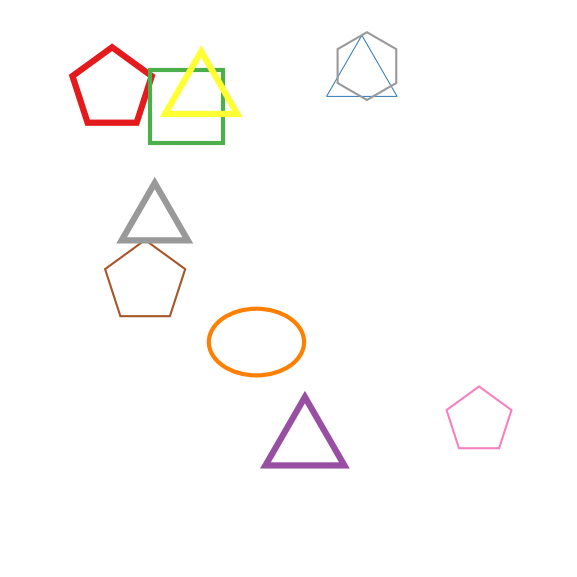[{"shape": "pentagon", "thickness": 3, "radius": 0.36, "center": [0.194, 0.845]}, {"shape": "triangle", "thickness": 0.5, "radius": 0.35, "center": [0.627, 0.867]}, {"shape": "square", "thickness": 2, "radius": 0.31, "center": [0.323, 0.815]}, {"shape": "triangle", "thickness": 3, "radius": 0.39, "center": [0.528, 0.233]}, {"shape": "oval", "thickness": 2, "radius": 0.41, "center": [0.444, 0.407]}, {"shape": "triangle", "thickness": 3, "radius": 0.36, "center": [0.348, 0.838]}, {"shape": "pentagon", "thickness": 1, "radius": 0.36, "center": [0.251, 0.511]}, {"shape": "pentagon", "thickness": 1, "radius": 0.3, "center": [0.829, 0.271]}, {"shape": "triangle", "thickness": 3, "radius": 0.33, "center": [0.268, 0.616]}, {"shape": "hexagon", "thickness": 1, "radius": 0.29, "center": [0.635, 0.885]}]